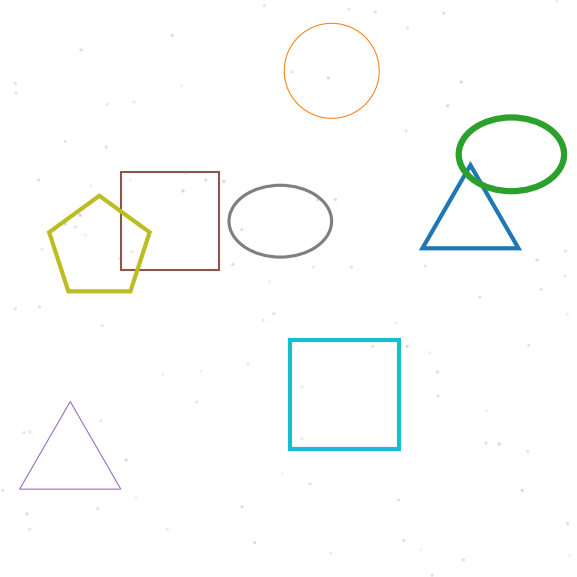[{"shape": "triangle", "thickness": 2, "radius": 0.48, "center": [0.815, 0.617]}, {"shape": "circle", "thickness": 0.5, "radius": 0.41, "center": [0.574, 0.877]}, {"shape": "oval", "thickness": 3, "radius": 0.46, "center": [0.886, 0.732]}, {"shape": "triangle", "thickness": 0.5, "radius": 0.51, "center": [0.122, 0.203]}, {"shape": "square", "thickness": 1, "radius": 0.42, "center": [0.294, 0.616]}, {"shape": "oval", "thickness": 1.5, "radius": 0.44, "center": [0.485, 0.616]}, {"shape": "pentagon", "thickness": 2, "radius": 0.46, "center": [0.172, 0.569]}, {"shape": "square", "thickness": 2, "radius": 0.47, "center": [0.596, 0.316]}]